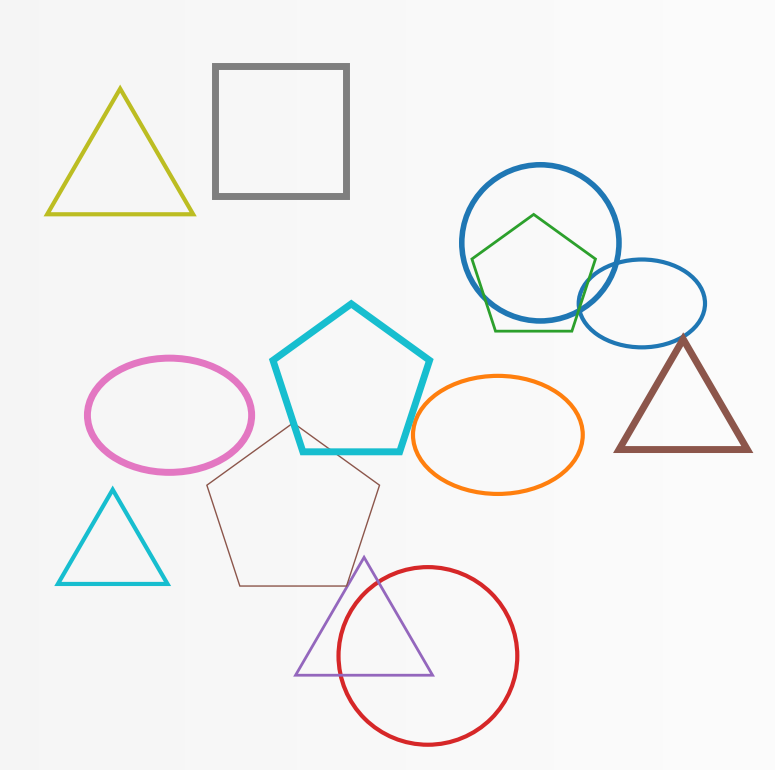[{"shape": "oval", "thickness": 1.5, "radius": 0.41, "center": [0.828, 0.606]}, {"shape": "circle", "thickness": 2, "radius": 0.51, "center": [0.697, 0.685]}, {"shape": "oval", "thickness": 1.5, "radius": 0.55, "center": [0.642, 0.435]}, {"shape": "pentagon", "thickness": 1, "radius": 0.42, "center": [0.689, 0.638]}, {"shape": "circle", "thickness": 1.5, "radius": 0.58, "center": [0.552, 0.148]}, {"shape": "triangle", "thickness": 1, "radius": 0.51, "center": [0.47, 0.174]}, {"shape": "pentagon", "thickness": 0.5, "radius": 0.59, "center": [0.378, 0.334]}, {"shape": "triangle", "thickness": 2.5, "radius": 0.48, "center": [0.882, 0.464]}, {"shape": "oval", "thickness": 2.5, "radius": 0.53, "center": [0.219, 0.461]}, {"shape": "square", "thickness": 2.5, "radius": 0.42, "center": [0.362, 0.829]}, {"shape": "triangle", "thickness": 1.5, "radius": 0.54, "center": [0.155, 0.776]}, {"shape": "pentagon", "thickness": 2.5, "radius": 0.53, "center": [0.453, 0.499]}, {"shape": "triangle", "thickness": 1.5, "radius": 0.41, "center": [0.145, 0.282]}]